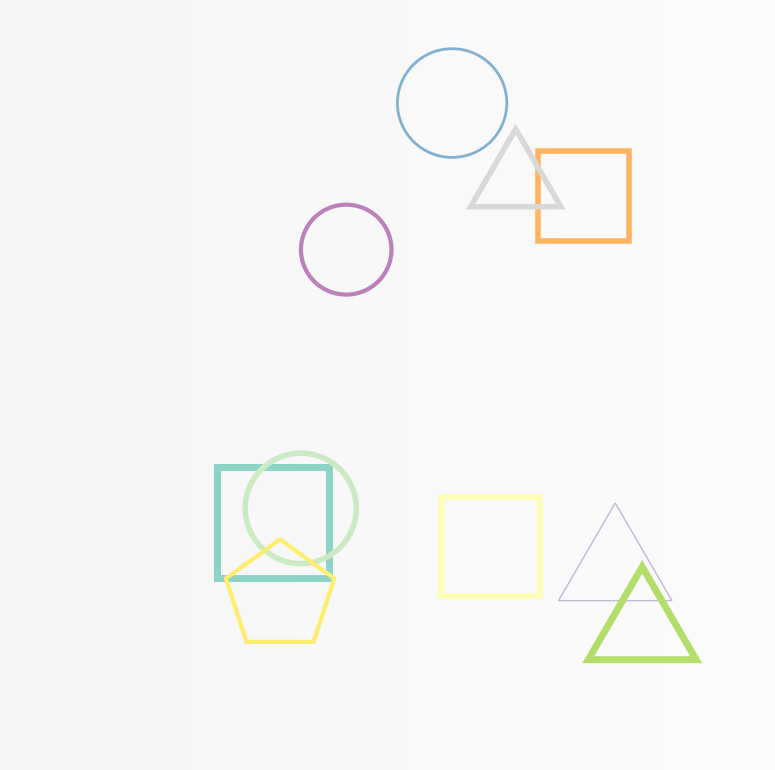[{"shape": "square", "thickness": 2.5, "radius": 0.36, "center": [0.352, 0.322]}, {"shape": "square", "thickness": 2, "radius": 0.32, "center": [0.633, 0.29]}, {"shape": "triangle", "thickness": 0.5, "radius": 0.42, "center": [0.794, 0.262]}, {"shape": "circle", "thickness": 1, "radius": 0.35, "center": [0.583, 0.866]}, {"shape": "square", "thickness": 2, "radius": 0.29, "center": [0.753, 0.745]}, {"shape": "triangle", "thickness": 2.5, "radius": 0.4, "center": [0.829, 0.183]}, {"shape": "triangle", "thickness": 2, "radius": 0.34, "center": [0.665, 0.765]}, {"shape": "circle", "thickness": 1.5, "radius": 0.29, "center": [0.447, 0.676]}, {"shape": "circle", "thickness": 2, "radius": 0.36, "center": [0.388, 0.34]}, {"shape": "pentagon", "thickness": 1.5, "radius": 0.37, "center": [0.361, 0.226]}]